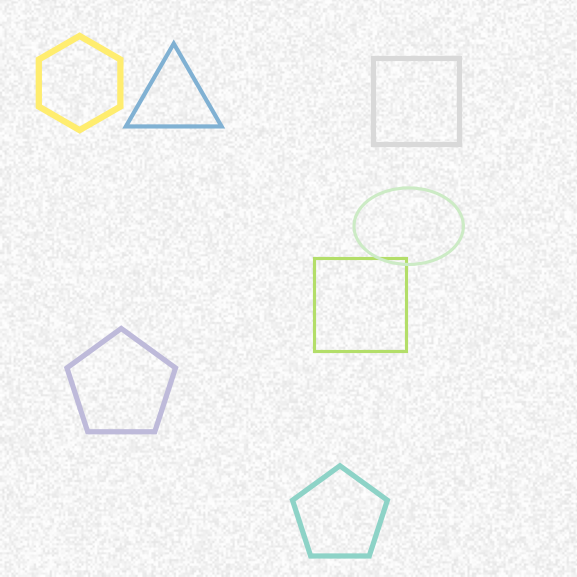[{"shape": "pentagon", "thickness": 2.5, "radius": 0.43, "center": [0.589, 0.106]}, {"shape": "pentagon", "thickness": 2.5, "radius": 0.49, "center": [0.21, 0.331]}, {"shape": "triangle", "thickness": 2, "radius": 0.48, "center": [0.301, 0.828]}, {"shape": "square", "thickness": 1.5, "radius": 0.4, "center": [0.623, 0.472]}, {"shape": "square", "thickness": 2.5, "radius": 0.37, "center": [0.72, 0.824]}, {"shape": "oval", "thickness": 1.5, "radius": 0.47, "center": [0.708, 0.607]}, {"shape": "hexagon", "thickness": 3, "radius": 0.41, "center": [0.138, 0.855]}]